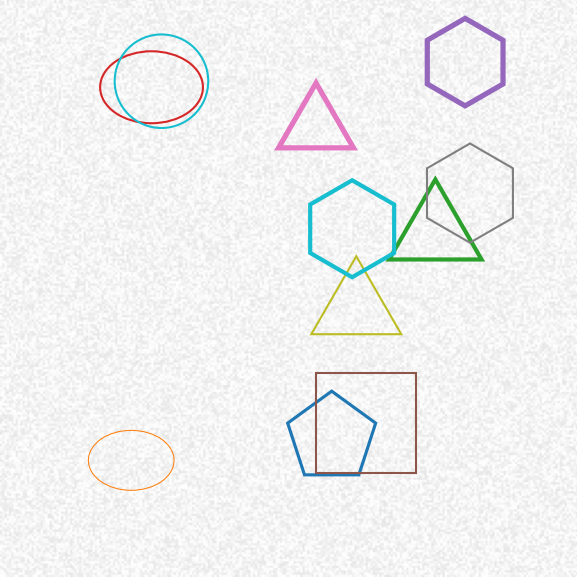[{"shape": "pentagon", "thickness": 1.5, "radius": 0.4, "center": [0.574, 0.242]}, {"shape": "oval", "thickness": 0.5, "radius": 0.37, "center": [0.227, 0.202]}, {"shape": "triangle", "thickness": 2, "radius": 0.46, "center": [0.754, 0.596]}, {"shape": "oval", "thickness": 1, "radius": 0.45, "center": [0.262, 0.848]}, {"shape": "hexagon", "thickness": 2.5, "radius": 0.38, "center": [0.805, 0.892]}, {"shape": "square", "thickness": 1, "radius": 0.43, "center": [0.634, 0.267]}, {"shape": "triangle", "thickness": 2.5, "radius": 0.37, "center": [0.547, 0.781]}, {"shape": "hexagon", "thickness": 1, "radius": 0.43, "center": [0.814, 0.665]}, {"shape": "triangle", "thickness": 1, "radius": 0.45, "center": [0.617, 0.465]}, {"shape": "circle", "thickness": 1, "radius": 0.4, "center": [0.28, 0.859]}, {"shape": "hexagon", "thickness": 2, "radius": 0.42, "center": [0.61, 0.603]}]